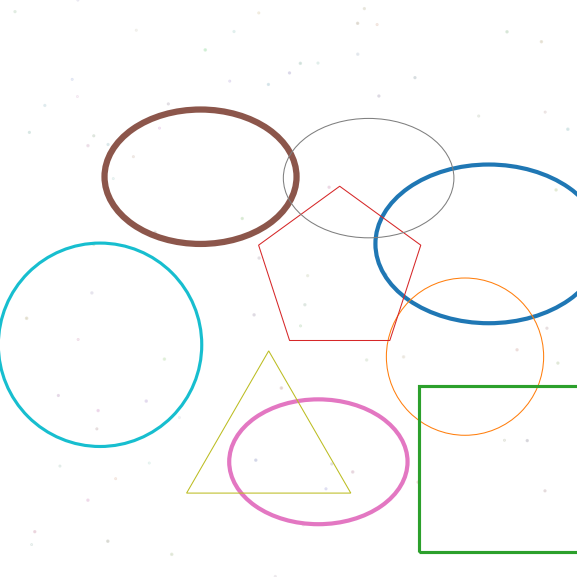[{"shape": "oval", "thickness": 2, "radius": 0.98, "center": [0.846, 0.577]}, {"shape": "circle", "thickness": 0.5, "radius": 0.68, "center": [0.805, 0.382]}, {"shape": "square", "thickness": 1.5, "radius": 0.72, "center": [0.87, 0.187]}, {"shape": "pentagon", "thickness": 0.5, "radius": 0.74, "center": [0.588, 0.529]}, {"shape": "oval", "thickness": 3, "radius": 0.83, "center": [0.347, 0.693]}, {"shape": "oval", "thickness": 2, "radius": 0.77, "center": [0.551, 0.2]}, {"shape": "oval", "thickness": 0.5, "radius": 0.74, "center": [0.638, 0.691]}, {"shape": "triangle", "thickness": 0.5, "radius": 0.82, "center": [0.465, 0.227]}, {"shape": "circle", "thickness": 1.5, "radius": 0.88, "center": [0.173, 0.402]}]